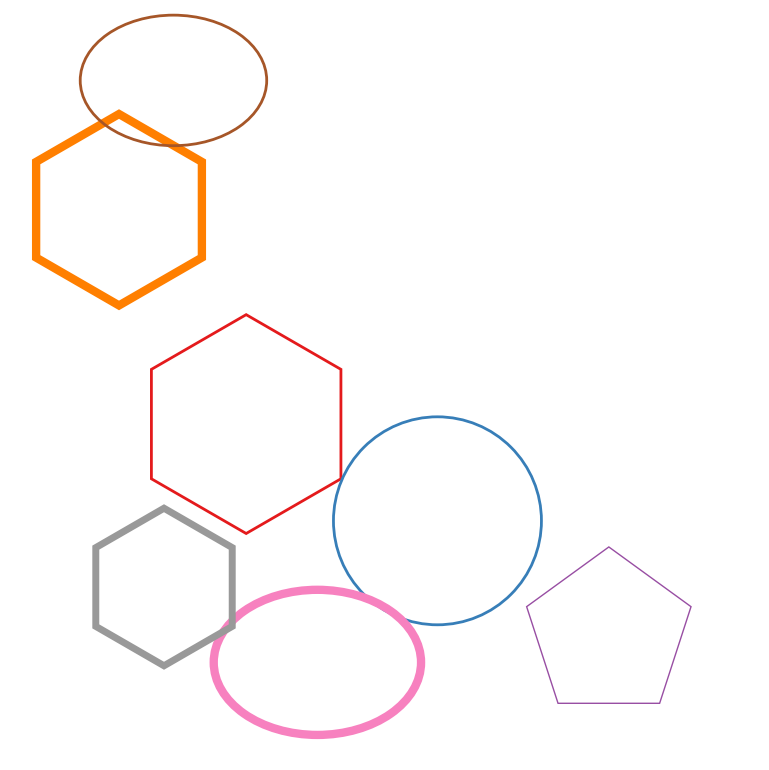[{"shape": "hexagon", "thickness": 1, "radius": 0.71, "center": [0.32, 0.449]}, {"shape": "circle", "thickness": 1, "radius": 0.68, "center": [0.568, 0.324]}, {"shape": "pentagon", "thickness": 0.5, "radius": 0.56, "center": [0.791, 0.177]}, {"shape": "hexagon", "thickness": 3, "radius": 0.62, "center": [0.155, 0.728]}, {"shape": "oval", "thickness": 1, "radius": 0.61, "center": [0.225, 0.896]}, {"shape": "oval", "thickness": 3, "radius": 0.67, "center": [0.412, 0.14]}, {"shape": "hexagon", "thickness": 2.5, "radius": 0.51, "center": [0.213, 0.238]}]